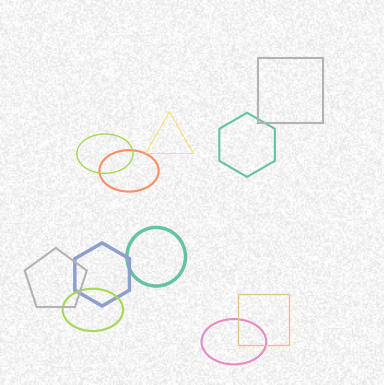[{"shape": "circle", "thickness": 2.5, "radius": 0.38, "center": [0.406, 0.333]}, {"shape": "hexagon", "thickness": 1.5, "radius": 0.42, "center": [0.642, 0.624]}, {"shape": "oval", "thickness": 1.5, "radius": 0.38, "center": [0.335, 0.556]}, {"shape": "hexagon", "thickness": 2.5, "radius": 0.41, "center": [0.265, 0.287]}, {"shape": "oval", "thickness": 1.5, "radius": 0.42, "center": [0.607, 0.112]}, {"shape": "oval", "thickness": 1, "radius": 0.37, "center": [0.273, 0.601]}, {"shape": "oval", "thickness": 1.5, "radius": 0.39, "center": [0.241, 0.195]}, {"shape": "triangle", "thickness": 0.5, "radius": 0.36, "center": [0.44, 0.637]}, {"shape": "square", "thickness": 1, "radius": 0.33, "center": [0.685, 0.171]}, {"shape": "square", "thickness": 1.5, "radius": 0.42, "center": [0.754, 0.765]}, {"shape": "pentagon", "thickness": 1.5, "radius": 0.42, "center": [0.145, 0.271]}]